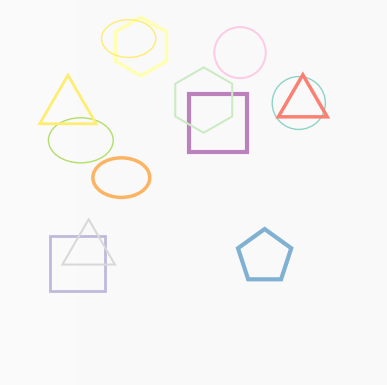[{"shape": "circle", "thickness": 1, "radius": 0.34, "center": [0.771, 0.732]}, {"shape": "hexagon", "thickness": 2.5, "radius": 0.38, "center": [0.364, 0.879]}, {"shape": "square", "thickness": 2, "radius": 0.35, "center": [0.2, 0.316]}, {"shape": "triangle", "thickness": 2.5, "radius": 0.36, "center": [0.781, 0.733]}, {"shape": "pentagon", "thickness": 3, "radius": 0.36, "center": [0.683, 0.333]}, {"shape": "oval", "thickness": 2.5, "radius": 0.37, "center": [0.313, 0.539]}, {"shape": "oval", "thickness": 1, "radius": 0.42, "center": [0.209, 0.636]}, {"shape": "circle", "thickness": 1.5, "radius": 0.33, "center": [0.619, 0.863]}, {"shape": "triangle", "thickness": 1.5, "radius": 0.39, "center": [0.229, 0.352]}, {"shape": "square", "thickness": 3, "radius": 0.37, "center": [0.563, 0.68]}, {"shape": "hexagon", "thickness": 1.5, "radius": 0.42, "center": [0.526, 0.74]}, {"shape": "oval", "thickness": 1, "radius": 0.35, "center": [0.332, 0.9]}, {"shape": "triangle", "thickness": 2, "radius": 0.42, "center": [0.175, 0.721]}]